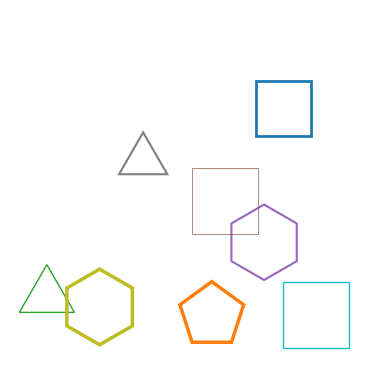[{"shape": "square", "thickness": 2, "radius": 0.36, "center": [0.736, 0.718]}, {"shape": "pentagon", "thickness": 2.5, "radius": 0.44, "center": [0.55, 0.181]}, {"shape": "triangle", "thickness": 1, "radius": 0.41, "center": [0.122, 0.23]}, {"shape": "hexagon", "thickness": 1.5, "radius": 0.49, "center": [0.686, 0.371]}, {"shape": "square", "thickness": 0.5, "radius": 0.42, "center": [0.584, 0.478]}, {"shape": "triangle", "thickness": 1.5, "radius": 0.36, "center": [0.372, 0.584]}, {"shape": "hexagon", "thickness": 2.5, "radius": 0.49, "center": [0.259, 0.203]}, {"shape": "square", "thickness": 1, "radius": 0.43, "center": [0.821, 0.182]}]